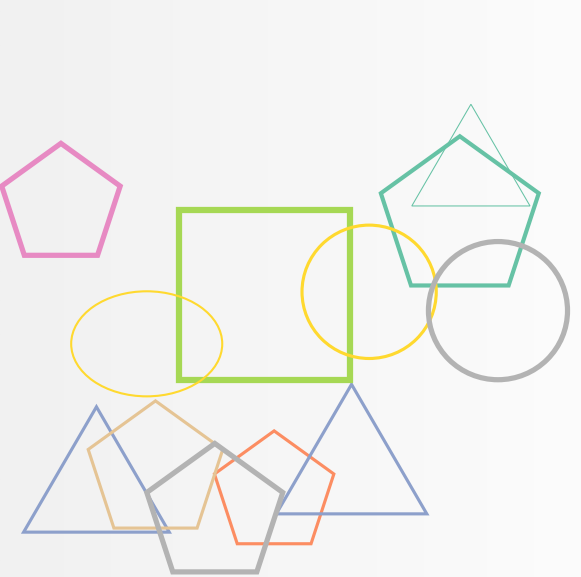[{"shape": "triangle", "thickness": 0.5, "radius": 0.59, "center": [0.81, 0.701]}, {"shape": "pentagon", "thickness": 2, "radius": 0.71, "center": [0.791, 0.62]}, {"shape": "pentagon", "thickness": 1.5, "radius": 0.54, "center": [0.472, 0.145]}, {"shape": "triangle", "thickness": 1.5, "radius": 0.72, "center": [0.166, 0.15]}, {"shape": "triangle", "thickness": 1.5, "radius": 0.75, "center": [0.605, 0.184]}, {"shape": "pentagon", "thickness": 2.5, "radius": 0.54, "center": [0.105, 0.644]}, {"shape": "square", "thickness": 3, "radius": 0.74, "center": [0.454, 0.488]}, {"shape": "circle", "thickness": 1.5, "radius": 0.58, "center": [0.635, 0.494]}, {"shape": "oval", "thickness": 1, "radius": 0.65, "center": [0.252, 0.404]}, {"shape": "pentagon", "thickness": 1.5, "radius": 0.61, "center": [0.268, 0.183]}, {"shape": "pentagon", "thickness": 2.5, "radius": 0.61, "center": [0.37, 0.108]}, {"shape": "circle", "thickness": 2.5, "radius": 0.6, "center": [0.857, 0.461]}]